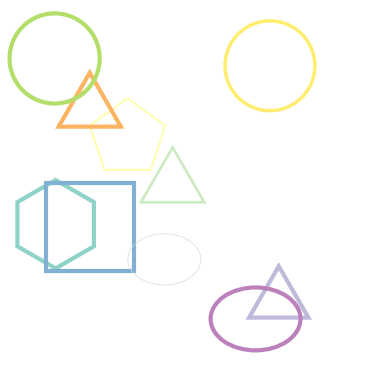[{"shape": "hexagon", "thickness": 3, "radius": 0.57, "center": [0.145, 0.418]}, {"shape": "pentagon", "thickness": 1.5, "radius": 0.51, "center": [0.331, 0.642]}, {"shape": "triangle", "thickness": 3, "radius": 0.44, "center": [0.724, 0.22]}, {"shape": "square", "thickness": 3, "radius": 0.57, "center": [0.233, 0.411]}, {"shape": "triangle", "thickness": 3, "radius": 0.47, "center": [0.233, 0.718]}, {"shape": "circle", "thickness": 3, "radius": 0.59, "center": [0.142, 0.848]}, {"shape": "oval", "thickness": 0.5, "radius": 0.47, "center": [0.427, 0.326]}, {"shape": "oval", "thickness": 3, "radius": 0.58, "center": [0.664, 0.172]}, {"shape": "triangle", "thickness": 2, "radius": 0.48, "center": [0.448, 0.522]}, {"shape": "circle", "thickness": 2.5, "radius": 0.58, "center": [0.701, 0.829]}]